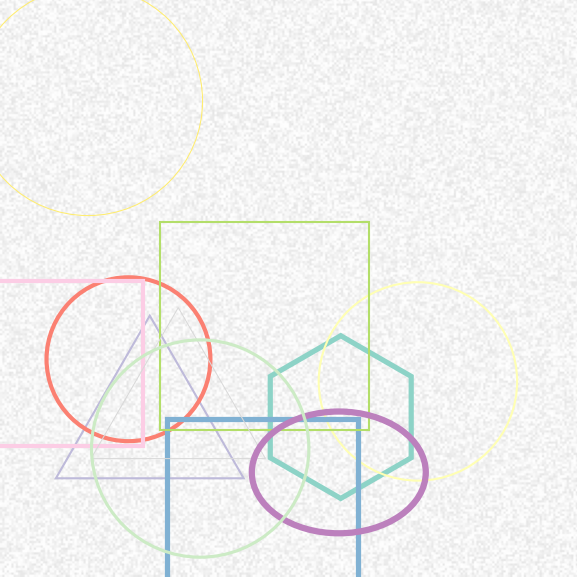[{"shape": "hexagon", "thickness": 2.5, "radius": 0.7, "center": [0.59, 0.277]}, {"shape": "circle", "thickness": 1, "radius": 0.86, "center": [0.724, 0.339]}, {"shape": "triangle", "thickness": 1, "radius": 0.94, "center": [0.259, 0.265]}, {"shape": "circle", "thickness": 2, "radius": 0.71, "center": [0.222, 0.377]}, {"shape": "square", "thickness": 2.5, "radius": 0.83, "center": [0.455, 0.108]}, {"shape": "square", "thickness": 1, "radius": 0.9, "center": [0.458, 0.435]}, {"shape": "square", "thickness": 2, "radius": 0.71, "center": [0.104, 0.369]}, {"shape": "triangle", "thickness": 0.5, "radius": 0.87, "center": [0.309, 0.292]}, {"shape": "oval", "thickness": 3, "radius": 0.75, "center": [0.587, 0.181]}, {"shape": "circle", "thickness": 1.5, "radius": 0.94, "center": [0.347, 0.222]}, {"shape": "circle", "thickness": 0.5, "radius": 0.99, "center": [0.152, 0.824]}]